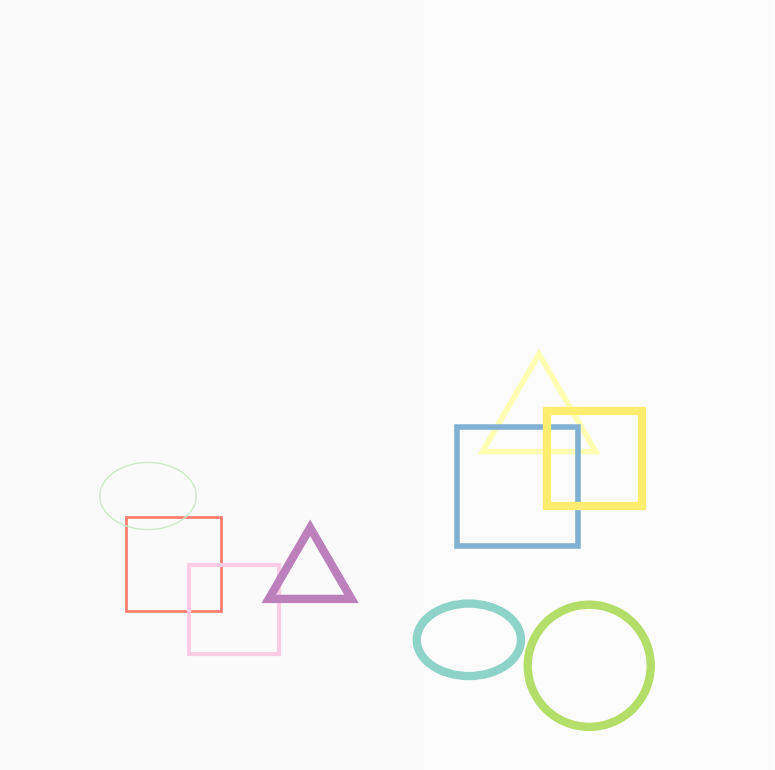[{"shape": "oval", "thickness": 3, "radius": 0.34, "center": [0.605, 0.169]}, {"shape": "triangle", "thickness": 2, "radius": 0.42, "center": [0.696, 0.456]}, {"shape": "square", "thickness": 1, "radius": 0.31, "center": [0.224, 0.268]}, {"shape": "square", "thickness": 2, "radius": 0.39, "center": [0.668, 0.368]}, {"shape": "circle", "thickness": 3, "radius": 0.4, "center": [0.76, 0.135]}, {"shape": "square", "thickness": 1.5, "radius": 0.29, "center": [0.302, 0.208]}, {"shape": "triangle", "thickness": 3, "radius": 0.31, "center": [0.4, 0.253]}, {"shape": "oval", "thickness": 0.5, "radius": 0.31, "center": [0.191, 0.356]}, {"shape": "square", "thickness": 3, "radius": 0.31, "center": [0.767, 0.405]}]